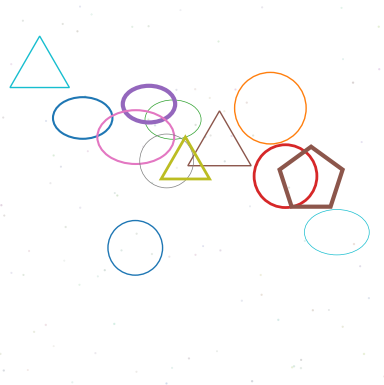[{"shape": "oval", "thickness": 1.5, "radius": 0.39, "center": [0.215, 0.694]}, {"shape": "circle", "thickness": 1, "radius": 0.35, "center": [0.351, 0.356]}, {"shape": "circle", "thickness": 1, "radius": 0.46, "center": [0.702, 0.719]}, {"shape": "oval", "thickness": 0.5, "radius": 0.36, "center": [0.449, 0.689]}, {"shape": "circle", "thickness": 2, "radius": 0.41, "center": [0.742, 0.542]}, {"shape": "oval", "thickness": 3, "radius": 0.34, "center": [0.387, 0.73]}, {"shape": "triangle", "thickness": 1, "radius": 0.47, "center": [0.57, 0.617]}, {"shape": "pentagon", "thickness": 3, "radius": 0.43, "center": [0.808, 0.533]}, {"shape": "oval", "thickness": 1.5, "radius": 0.5, "center": [0.353, 0.644]}, {"shape": "circle", "thickness": 0.5, "radius": 0.35, "center": [0.433, 0.582]}, {"shape": "triangle", "thickness": 2, "radius": 0.36, "center": [0.481, 0.571]}, {"shape": "triangle", "thickness": 1, "radius": 0.45, "center": [0.103, 0.817]}, {"shape": "oval", "thickness": 0.5, "radius": 0.42, "center": [0.875, 0.397]}]